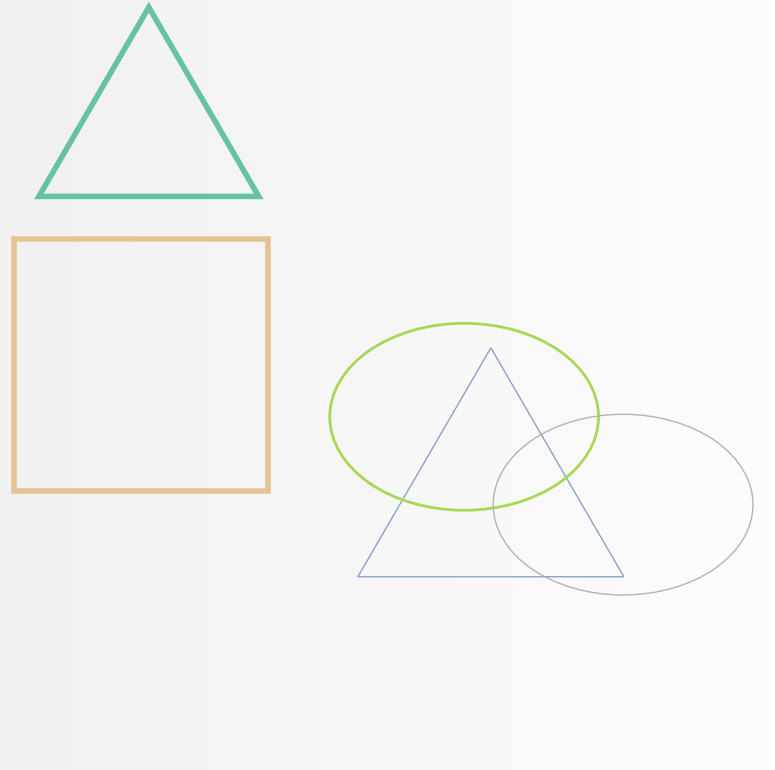[{"shape": "triangle", "thickness": 2, "radius": 0.82, "center": [0.192, 0.827]}, {"shape": "triangle", "thickness": 0.5, "radius": 0.99, "center": [0.633, 0.35]}, {"shape": "oval", "thickness": 1, "radius": 0.87, "center": [0.599, 0.459]}, {"shape": "square", "thickness": 2, "radius": 0.82, "center": [0.182, 0.526]}, {"shape": "oval", "thickness": 0.5, "radius": 0.84, "center": [0.804, 0.345]}]